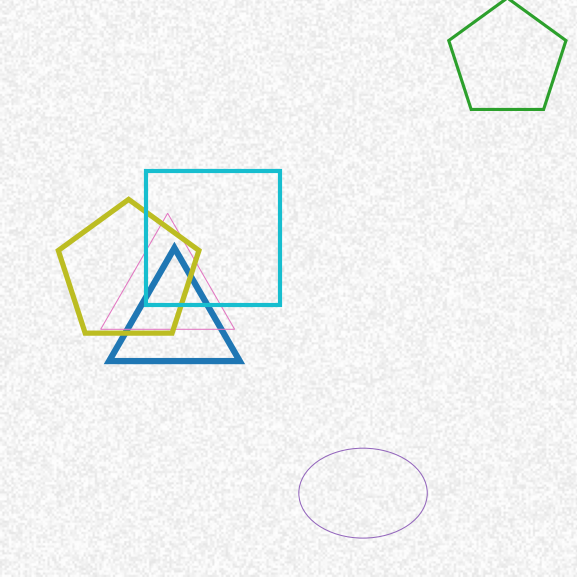[{"shape": "triangle", "thickness": 3, "radius": 0.65, "center": [0.302, 0.439]}, {"shape": "pentagon", "thickness": 1.5, "radius": 0.53, "center": [0.879, 0.896]}, {"shape": "oval", "thickness": 0.5, "radius": 0.56, "center": [0.629, 0.145]}, {"shape": "triangle", "thickness": 0.5, "radius": 0.67, "center": [0.29, 0.496]}, {"shape": "pentagon", "thickness": 2.5, "radius": 0.64, "center": [0.223, 0.526]}, {"shape": "square", "thickness": 2, "radius": 0.58, "center": [0.369, 0.587]}]